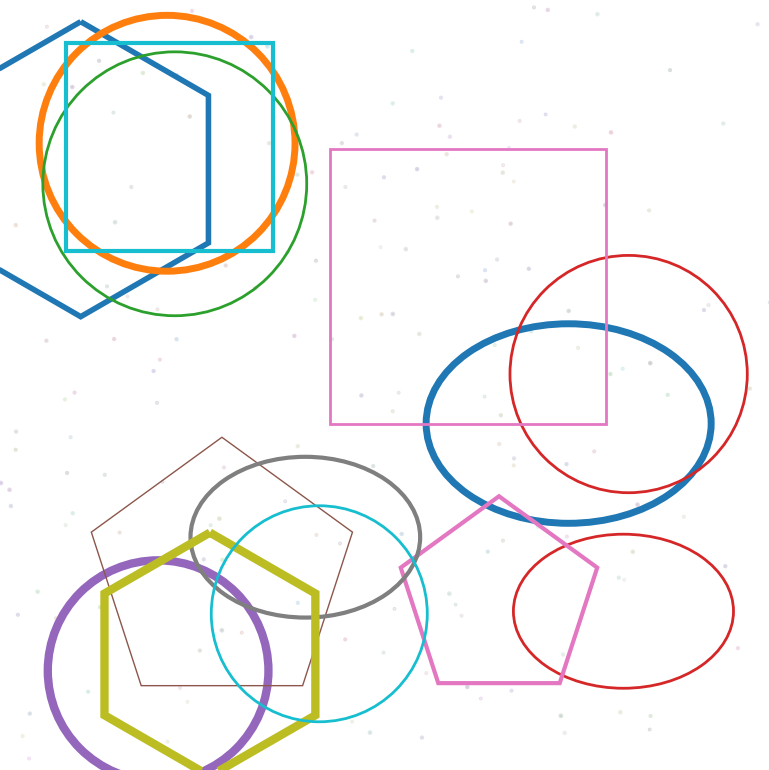[{"shape": "oval", "thickness": 2.5, "radius": 0.93, "center": [0.739, 0.45]}, {"shape": "hexagon", "thickness": 2, "radius": 0.96, "center": [0.105, 0.78]}, {"shape": "circle", "thickness": 2.5, "radius": 0.83, "center": [0.217, 0.814]}, {"shape": "circle", "thickness": 1, "radius": 0.86, "center": [0.227, 0.761]}, {"shape": "oval", "thickness": 1, "radius": 0.71, "center": [0.81, 0.206]}, {"shape": "circle", "thickness": 1, "radius": 0.77, "center": [0.816, 0.514]}, {"shape": "circle", "thickness": 3, "radius": 0.72, "center": [0.205, 0.129]}, {"shape": "pentagon", "thickness": 0.5, "radius": 0.89, "center": [0.288, 0.254]}, {"shape": "pentagon", "thickness": 1.5, "radius": 0.67, "center": [0.648, 0.221]}, {"shape": "square", "thickness": 1, "radius": 0.89, "center": [0.608, 0.628]}, {"shape": "oval", "thickness": 1.5, "radius": 0.75, "center": [0.397, 0.302]}, {"shape": "hexagon", "thickness": 3, "radius": 0.79, "center": [0.273, 0.15]}, {"shape": "circle", "thickness": 1, "radius": 0.7, "center": [0.415, 0.203]}, {"shape": "square", "thickness": 1.5, "radius": 0.67, "center": [0.22, 0.809]}]